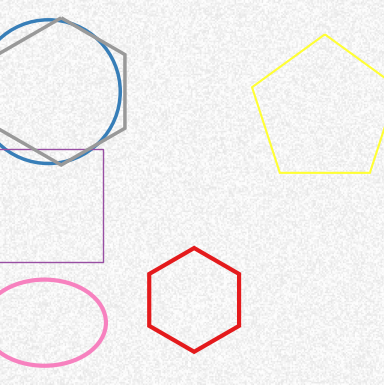[{"shape": "hexagon", "thickness": 3, "radius": 0.67, "center": [0.504, 0.221]}, {"shape": "circle", "thickness": 2.5, "radius": 0.93, "center": [0.126, 0.762]}, {"shape": "square", "thickness": 1, "radius": 0.73, "center": [0.12, 0.466]}, {"shape": "pentagon", "thickness": 1.5, "radius": 0.99, "center": [0.844, 0.712]}, {"shape": "oval", "thickness": 3, "radius": 0.8, "center": [0.115, 0.162]}, {"shape": "hexagon", "thickness": 2.5, "radius": 0.96, "center": [0.159, 0.763]}]